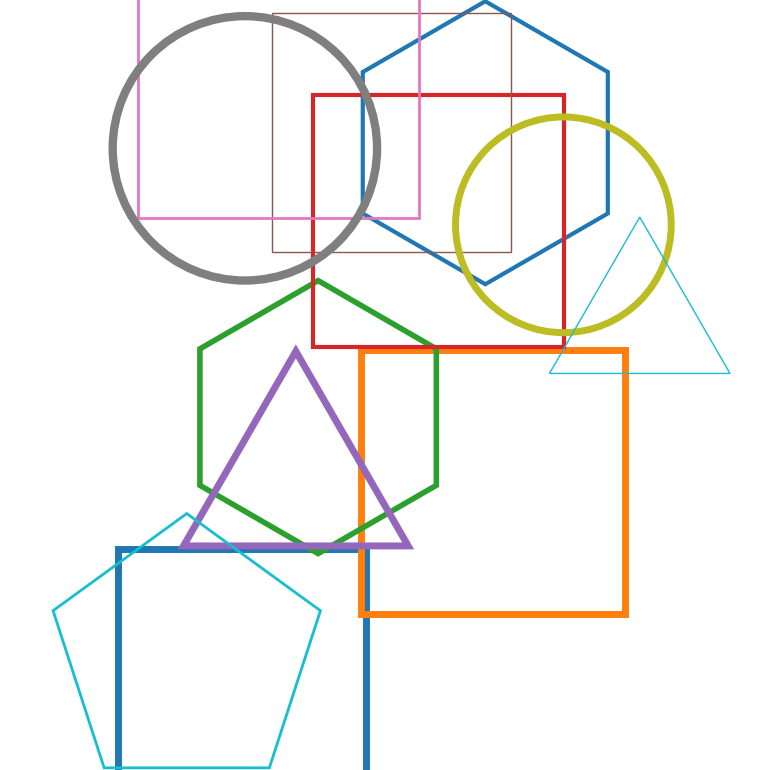[{"shape": "hexagon", "thickness": 1.5, "radius": 0.92, "center": [0.63, 0.815]}, {"shape": "square", "thickness": 2.5, "radius": 0.8, "center": [0.315, 0.126]}, {"shape": "square", "thickness": 2.5, "radius": 0.86, "center": [0.64, 0.374]}, {"shape": "hexagon", "thickness": 2, "radius": 0.89, "center": [0.413, 0.458]}, {"shape": "square", "thickness": 1.5, "radius": 0.82, "center": [0.569, 0.713]}, {"shape": "triangle", "thickness": 2.5, "radius": 0.84, "center": [0.384, 0.375]}, {"shape": "square", "thickness": 0.5, "radius": 0.78, "center": [0.508, 0.828]}, {"shape": "square", "thickness": 1, "radius": 0.91, "center": [0.362, 0.898]}, {"shape": "circle", "thickness": 3, "radius": 0.86, "center": [0.318, 0.807]}, {"shape": "circle", "thickness": 2.5, "radius": 0.7, "center": [0.732, 0.708]}, {"shape": "pentagon", "thickness": 1, "radius": 0.91, "center": [0.243, 0.15]}, {"shape": "triangle", "thickness": 0.5, "radius": 0.68, "center": [0.831, 0.583]}]